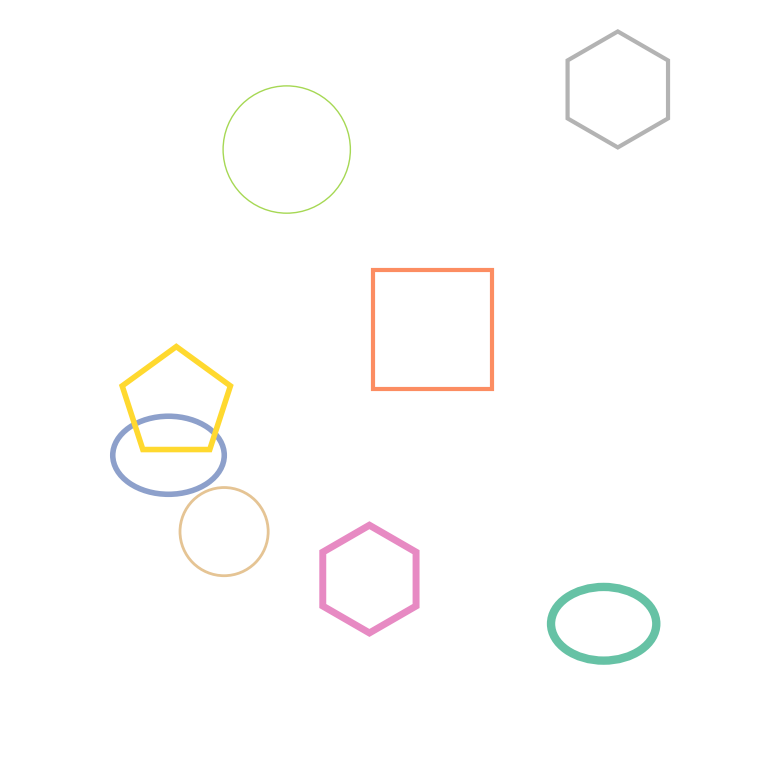[{"shape": "oval", "thickness": 3, "radius": 0.34, "center": [0.784, 0.19]}, {"shape": "square", "thickness": 1.5, "radius": 0.38, "center": [0.562, 0.572]}, {"shape": "oval", "thickness": 2, "radius": 0.36, "center": [0.219, 0.409]}, {"shape": "hexagon", "thickness": 2.5, "radius": 0.35, "center": [0.48, 0.248]}, {"shape": "circle", "thickness": 0.5, "radius": 0.41, "center": [0.372, 0.806]}, {"shape": "pentagon", "thickness": 2, "radius": 0.37, "center": [0.229, 0.476]}, {"shape": "circle", "thickness": 1, "radius": 0.29, "center": [0.291, 0.31]}, {"shape": "hexagon", "thickness": 1.5, "radius": 0.38, "center": [0.802, 0.884]}]